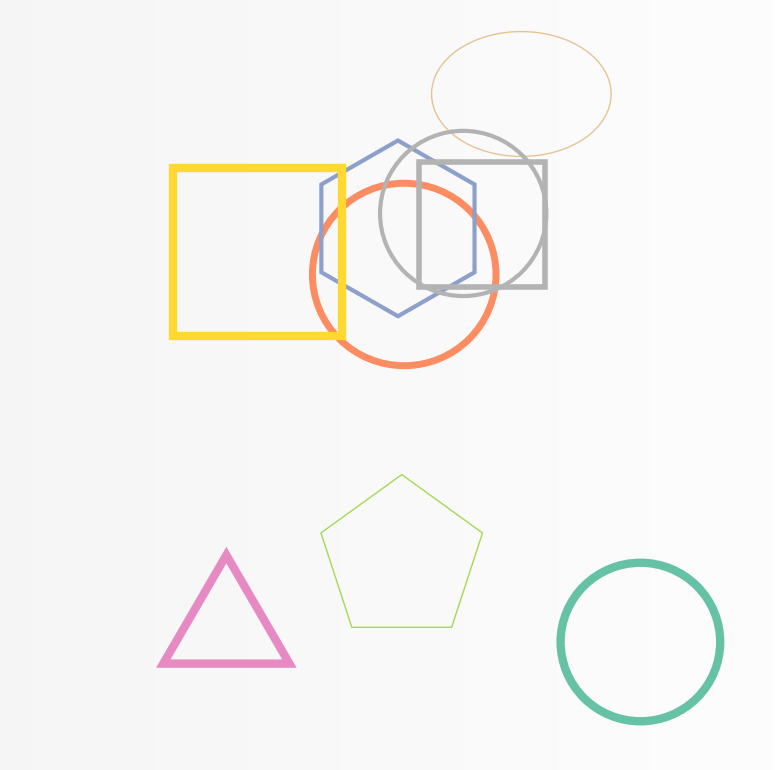[{"shape": "circle", "thickness": 3, "radius": 0.51, "center": [0.826, 0.166]}, {"shape": "circle", "thickness": 2.5, "radius": 0.59, "center": [0.522, 0.644]}, {"shape": "hexagon", "thickness": 1.5, "radius": 0.57, "center": [0.513, 0.703]}, {"shape": "triangle", "thickness": 3, "radius": 0.47, "center": [0.292, 0.185]}, {"shape": "pentagon", "thickness": 0.5, "radius": 0.55, "center": [0.518, 0.274]}, {"shape": "square", "thickness": 3, "radius": 0.55, "center": [0.332, 0.673]}, {"shape": "oval", "thickness": 0.5, "radius": 0.58, "center": [0.673, 0.878]}, {"shape": "square", "thickness": 2, "radius": 0.41, "center": [0.622, 0.708]}, {"shape": "circle", "thickness": 1.5, "radius": 0.54, "center": [0.598, 0.723]}]